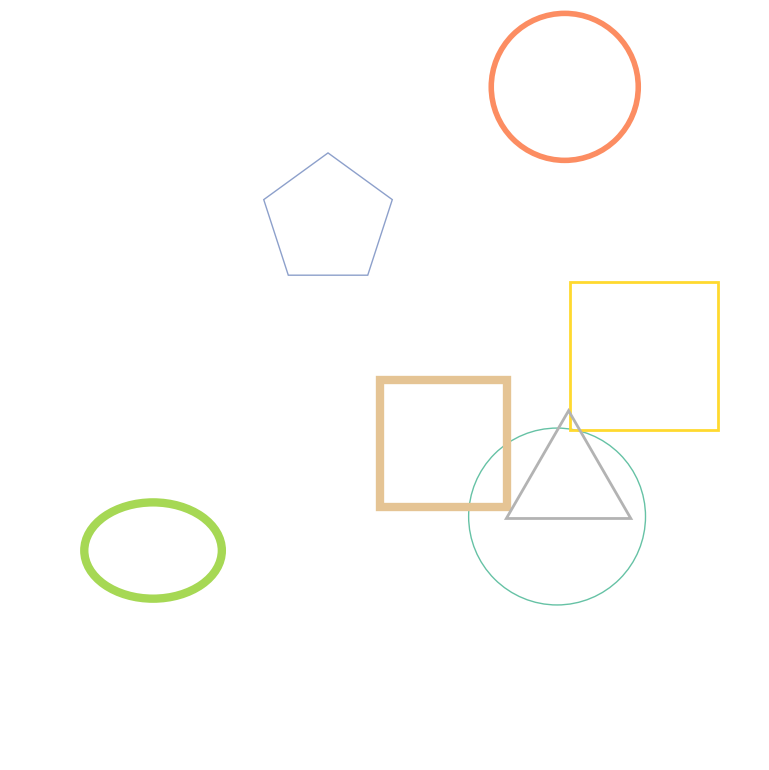[{"shape": "circle", "thickness": 0.5, "radius": 0.57, "center": [0.723, 0.329]}, {"shape": "circle", "thickness": 2, "radius": 0.48, "center": [0.733, 0.887]}, {"shape": "pentagon", "thickness": 0.5, "radius": 0.44, "center": [0.426, 0.714]}, {"shape": "oval", "thickness": 3, "radius": 0.45, "center": [0.199, 0.285]}, {"shape": "square", "thickness": 1, "radius": 0.48, "center": [0.836, 0.537]}, {"shape": "square", "thickness": 3, "radius": 0.41, "center": [0.576, 0.424]}, {"shape": "triangle", "thickness": 1, "radius": 0.47, "center": [0.738, 0.373]}]